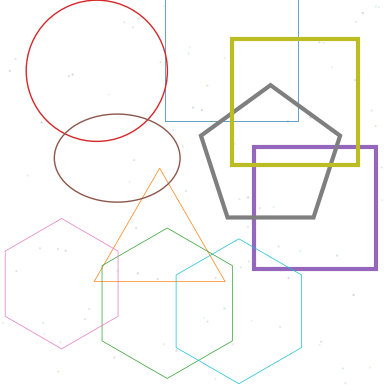[{"shape": "square", "thickness": 0.5, "radius": 0.87, "center": [0.601, 0.86]}, {"shape": "triangle", "thickness": 0.5, "radius": 0.98, "center": [0.415, 0.367]}, {"shape": "hexagon", "thickness": 0.5, "radius": 0.98, "center": [0.434, 0.212]}, {"shape": "circle", "thickness": 1, "radius": 0.92, "center": [0.251, 0.816]}, {"shape": "square", "thickness": 3, "radius": 0.79, "center": [0.818, 0.46]}, {"shape": "oval", "thickness": 1, "radius": 0.82, "center": [0.304, 0.589]}, {"shape": "hexagon", "thickness": 0.5, "radius": 0.85, "center": [0.16, 0.263]}, {"shape": "pentagon", "thickness": 3, "radius": 0.95, "center": [0.703, 0.589]}, {"shape": "square", "thickness": 3, "radius": 0.82, "center": [0.766, 0.736]}, {"shape": "hexagon", "thickness": 0.5, "radius": 0.94, "center": [0.62, 0.191]}]